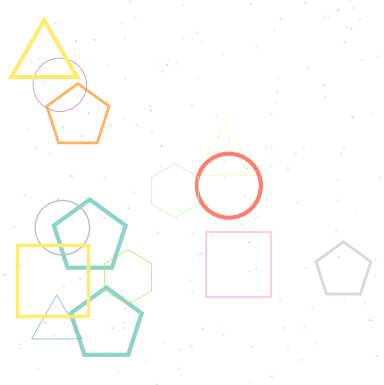[{"shape": "pentagon", "thickness": 3, "radius": 0.48, "center": [0.276, 0.157]}, {"shape": "pentagon", "thickness": 3, "radius": 0.49, "center": [0.233, 0.384]}, {"shape": "triangle", "thickness": 0.5, "radius": 0.45, "center": [0.585, 0.59]}, {"shape": "circle", "thickness": 1, "radius": 0.35, "center": [0.162, 0.409]}, {"shape": "circle", "thickness": 3, "radius": 0.42, "center": [0.594, 0.518]}, {"shape": "triangle", "thickness": 0.5, "radius": 0.38, "center": [0.148, 0.158]}, {"shape": "pentagon", "thickness": 2, "radius": 0.43, "center": [0.202, 0.698]}, {"shape": "hexagon", "thickness": 0.5, "radius": 0.35, "center": [0.333, 0.28]}, {"shape": "square", "thickness": 1.5, "radius": 0.42, "center": [0.618, 0.313]}, {"shape": "pentagon", "thickness": 2, "radius": 0.38, "center": [0.892, 0.297]}, {"shape": "circle", "thickness": 0.5, "radius": 0.35, "center": [0.155, 0.78]}, {"shape": "hexagon", "thickness": 0.5, "radius": 0.35, "center": [0.455, 0.505]}, {"shape": "square", "thickness": 2.5, "radius": 0.46, "center": [0.136, 0.272]}, {"shape": "triangle", "thickness": 3, "radius": 0.49, "center": [0.115, 0.849]}]